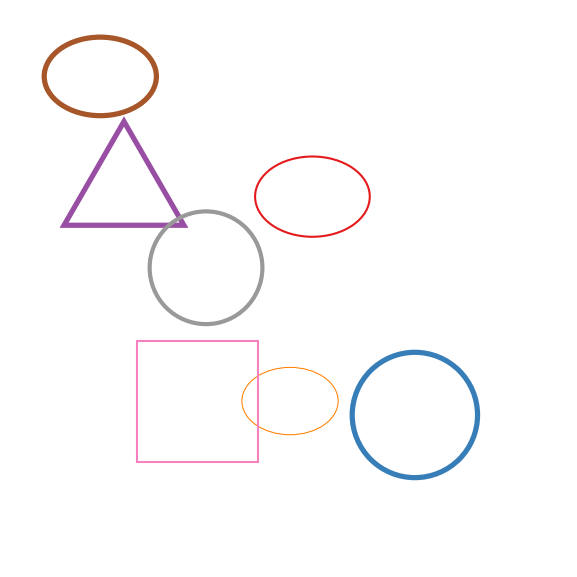[{"shape": "oval", "thickness": 1, "radius": 0.5, "center": [0.541, 0.659]}, {"shape": "circle", "thickness": 2.5, "radius": 0.54, "center": [0.718, 0.281]}, {"shape": "triangle", "thickness": 2.5, "radius": 0.6, "center": [0.215, 0.669]}, {"shape": "oval", "thickness": 0.5, "radius": 0.42, "center": [0.502, 0.305]}, {"shape": "oval", "thickness": 2.5, "radius": 0.49, "center": [0.174, 0.867]}, {"shape": "square", "thickness": 1, "radius": 0.52, "center": [0.342, 0.304]}, {"shape": "circle", "thickness": 2, "radius": 0.49, "center": [0.357, 0.535]}]